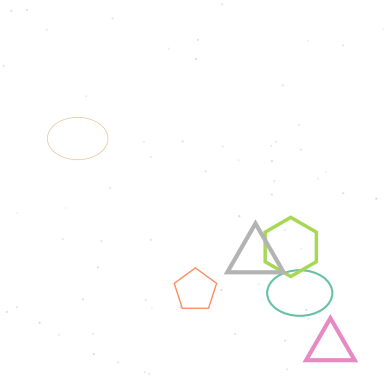[{"shape": "oval", "thickness": 1.5, "radius": 0.42, "center": [0.779, 0.239]}, {"shape": "pentagon", "thickness": 1, "radius": 0.29, "center": [0.508, 0.246]}, {"shape": "triangle", "thickness": 3, "radius": 0.36, "center": [0.858, 0.101]}, {"shape": "hexagon", "thickness": 2.5, "radius": 0.38, "center": [0.755, 0.359]}, {"shape": "oval", "thickness": 0.5, "radius": 0.39, "center": [0.202, 0.64]}, {"shape": "triangle", "thickness": 3, "radius": 0.42, "center": [0.664, 0.335]}]